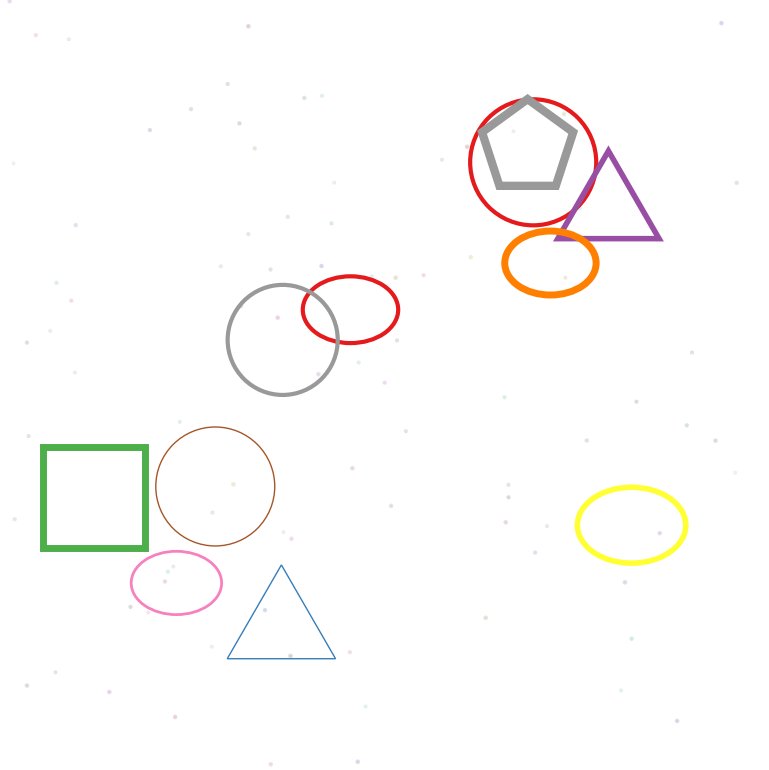[{"shape": "circle", "thickness": 1.5, "radius": 0.41, "center": [0.692, 0.789]}, {"shape": "oval", "thickness": 1.5, "radius": 0.31, "center": [0.455, 0.598]}, {"shape": "triangle", "thickness": 0.5, "radius": 0.41, "center": [0.365, 0.185]}, {"shape": "square", "thickness": 2.5, "radius": 0.33, "center": [0.122, 0.354]}, {"shape": "triangle", "thickness": 2, "radius": 0.38, "center": [0.79, 0.728]}, {"shape": "oval", "thickness": 2.5, "radius": 0.3, "center": [0.715, 0.658]}, {"shape": "oval", "thickness": 2, "radius": 0.35, "center": [0.82, 0.318]}, {"shape": "circle", "thickness": 0.5, "radius": 0.39, "center": [0.28, 0.368]}, {"shape": "oval", "thickness": 1, "radius": 0.29, "center": [0.229, 0.243]}, {"shape": "pentagon", "thickness": 3, "radius": 0.31, "center": [0.685, 0.809]}, {"shape": "circle", "thickness": 1.5, "radius": 0.36, "center": [0.367, 0.559]}]